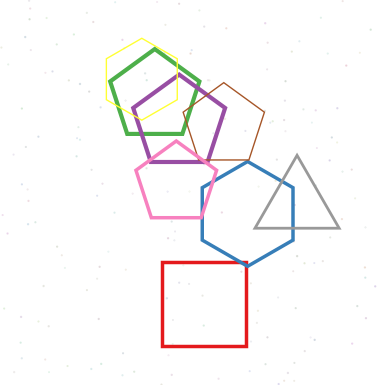[{"shape": "square", "thickness": 2.5, "radius": 0.54, "center": [0.53, 0.21]}, {"shape": "hexagon", "thickness": 2.5, "radius": 0.68, "center": [0.643, 0.444]}, {"shape": "pentagon", "thickness": 3, "radius": 0.61, "center": [0.402, 0.751]}, {"shape": "pentagon", "thickness": 3, "radius": 0.63, "center": [0.465, 0.681]}, {"shape": "hexagon", "thickness": 1, "radius": 0.53, "center": [0.368, 0.794]}, {"shape": "pentagon", "thickness": 1, "radius": 0.55, "center": [0.581, 0.674]}, {"shape": "pentagon", "thickness": 2.5, "radius": 0.55, "center": [0.458, 0.524]}, {"shape": "triangle", "thickness": 2, "radius": 0.63, "center": [0.772, 0.47]}]